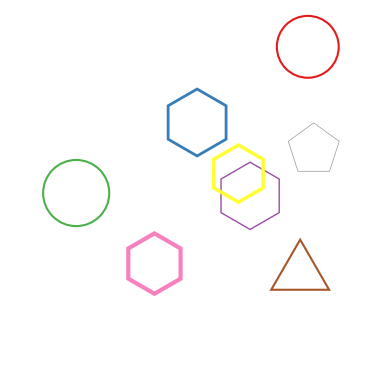[{"shape": "circle", "thickness": 1.5, "radius": 0.4, "center": [0.799, 0.878]}, {"shape": "hexagon", "thickness": 2, "radius": 0.43, "center": [0.512, 0.682]}, {"shape": "circle", "thickness": 1.5, "radius": 0.43, "center": [0.198, 0.499]}, {"shape": "hexagon", "thickness": 1, "radius": 0.44, "center": [0.65, 0.491]}, {"shape": "hexagon", "thickness": 2.5, "radius": 0.37, "center": [0.619, 0.549]}, {"shape": "triangle", "thickness": 1.5, "radius": 0.43, "center": [0.78, 0.291]}, {"shape": "hexagon", "thickness": 3, "radius": 0.39, "center": [0.401, 0.315]}, {"shape": "pentagon", "thickness": 0.5, "radius": 0.35, "center": [0.815, 0.611]}]